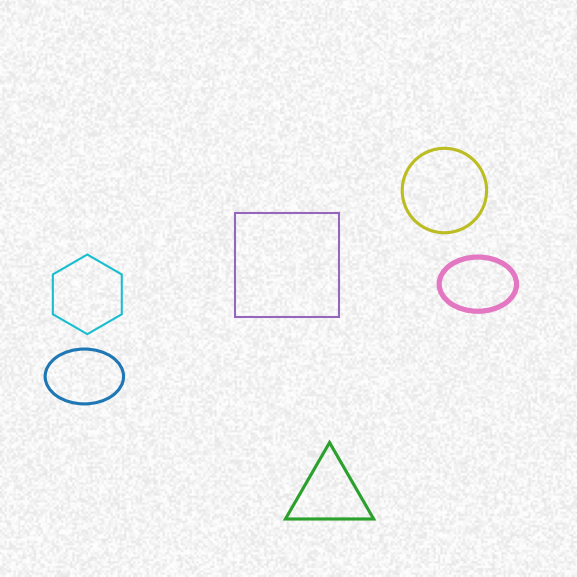[{"shape": "oval", "thickness": 1.5, "radius": 0.34, "center": [0.146, 0.347]}, {"shape": "triangle", "thickness": 1.5, "radius": 0.44, "center": [0.571, 0.145]}, {"shape": "square", "thickness": 1, "radius": 0.45, "center": [0.497, 0.541]}, {"shape": "oval", "thickness": 2.5, "radius": 0.34, "center": [0.827, 0.507]}, {"shape": "circle", "thickness": 1.5, "radius": 0.37, "center": [0.77, 0.669]}, {"shape": "hexagon", "thickness": 1, "radius": 0.34, "center": [0.151, 0.489]}]